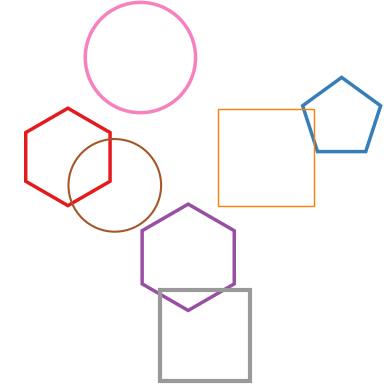[{"shape": "hexagon", "thickness": 2.5, "radius": 0.63, "center": [0.176, 0.592]}, {"shape": "pentagon", "thickness": 2.5, "radius": 0.53, "center": [0.887, 0.692]}, {"shape": "hexagon", "thickness": 2.5, "radius": 0.69, "center": [0.489, 0.332]}, {"shape": "square", "thickness": 1, "radius": 0.62, "center": [0.691, 0.591]}, {"shape": "circle", "thickness": 1.5, "radius": 0.6, "center": [0.298, 0.518]}, {"shape": "circle", "thickness": 2.5, "radius": 0.72, "center": [0.365, 0.851]}, {"shape": "square", "thickness": 3, "radius": 0.59, "center": [0.532, 0.129]}]